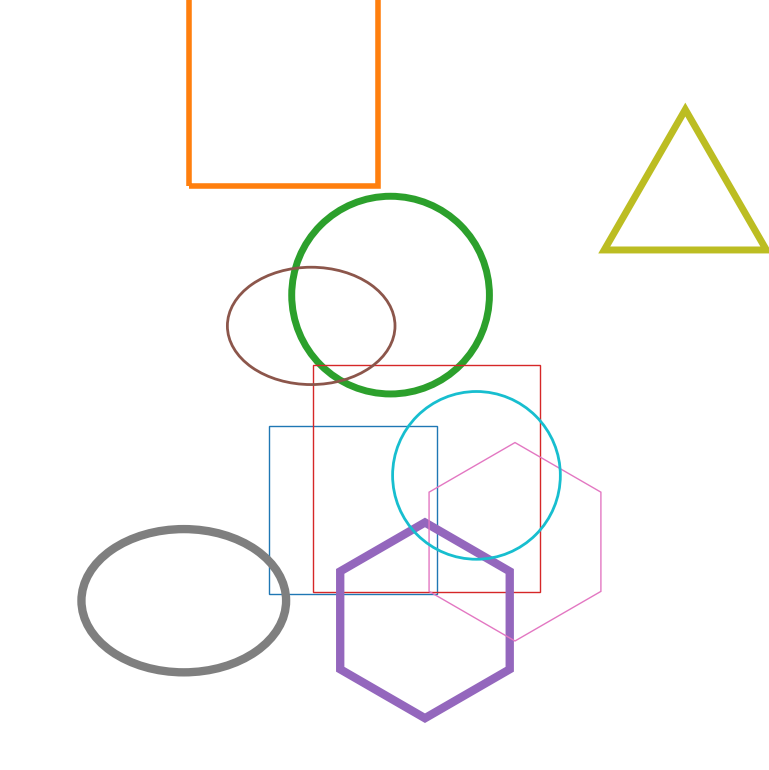[{"shape": "square", "thickness": 0.5, "radius": 0.55, "center": [0.459, 0.338]}, {"shape": "square", "thickness": 2, "radius": 0.61, "center": [0.368, 0.882]}, {"shape": "circle", "thickness": 2.5, "radius": 0.64, "center": [0.507, 0.617]}, {"shape": "square", "thickness": 0.5, "radius": 0.74, "center": [0.554, 0.379]}, {"shape": "hexagon", "thickness": 3, "radius": 0.64, "center": [0.552, 0.194]}, {"shape": "oval", "thickness": 1, "radius": 0.54, "center": [0.404, 0.577]}, {"shape": "hexagon", "thickness": 0.5, "radius": 0.64, "center": [0.669, 0.296]}, {"shape": "oval", "thickness": 3, "radius": 0.66, "center": [0.239, 0.22]}, {"shape": "triangle", "thickness": 2.5, "radius": 0.61, "center": [0.89, 0.736]}, {"shape": "circle", "thickness": 1, "radius": 0.54, "center": [0.619, 0.383]}]